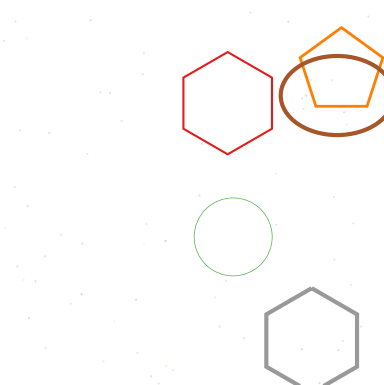[{"shape": "hexagon", "thickness": 1.5, "radius": 0.66, "center": [0.591, 0.732]}, {"shape": "circle", "thickness": 0.5, "radius": 0.51, "center": [0.606, 0.385]}, {"shape": "pentagon", "thickness": 2, "radius": 0.57, "center": [0.887, 0.815]}, {"shape": "oval", "thickness": 3, "radius": 0.73, "center": [0.876, 0.752]}, {"shape": "hexagon", "thickness": 3, "radius": 0.68, "center": [0.81, 0.116]}]